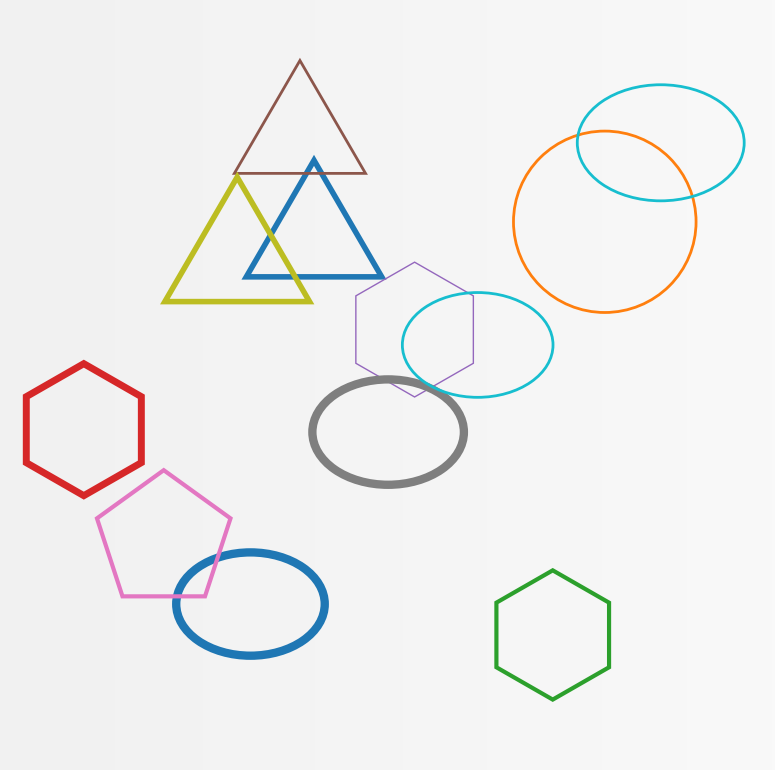[{"shape": "oval", "thickness": 3, "radius": 0.48, "center": [0.323, 0.216]}, {"shape": "triangle", "thickness": 2, "radius": 0.5, "center": [0.405, 0.691]}, {"shape": "circle", "thickness": 1, "radius": 0.59, "center": [0.78, 0.712]}, {"shape": "hexagon", "thickness": 1.5, "radius": 0.42, "center": [0.713, 0.175]}, {"shape": "hexagon", "thickness": 2.5, "radius": 0.43, "center": [0.108, 0.442]}, {"shape": "hexagon", "thickness": 0.5, "radius": 0.44, "center": [0.535, 0.572]}, {"shape": "triangle", "thickness": 1, "radius": 0.49, "center": [0.387, 0.824]}, {"shape": "pentagon", "thickness": 1.5, "radius": 0.45, "center": [0.211, 0.299]}, {"shape": "oval", "thickness": 3, "radius": 0.49, "center": [0.501, 0.439]}, {"shape": "triangle", "thickness": 2, "radius": 0.54, "center": [0.306, 0.662]}, {"shape": "oval", "thickness": 1, "radius": 0.49, "center": [0.616, 0.552]}, {"shape": "oval", "thickness": 1, "radius": 0.54, "center": [0.853, 0.815]}]